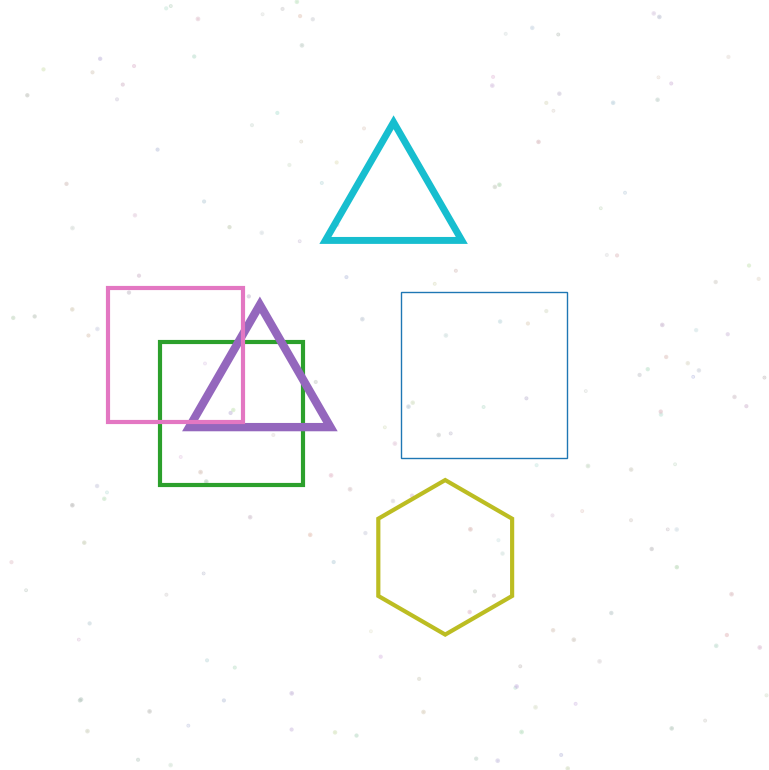[{"shape": "square", "thickness": 0.5, "radius": 0.54, "center": [0.628, 0.513]}, {"shape": "square", "thickness": 1.5, "radius": 0.46, "center": [0.301, 0.463]}, {"shape": "triangle", "thickness": 3, "radius": 0.53, "center": [0.338, 0.498]}, {"shape": "square", "thickness": 1.5, "radius": 0.44, "center": [0.228, 0.539]}, {"shape": "hexagon", "thickness": 1.5, "radius": 0.5, "center": [0.578, 0.276]}, {"shape": "triangle", "thickness": 2.5, "radius": 0.51, "center": [0.511, 0.739]}]